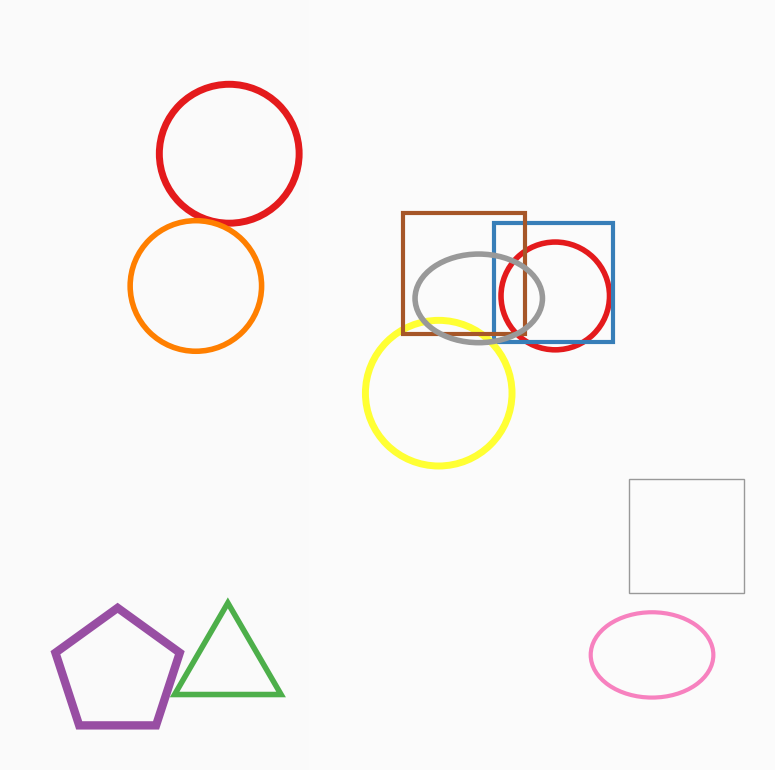[{"shape": "circle", "thickness": 2, "radius": 0.35, "center": [0.716, 0.616]}, {"shape": "circle", "thickness": 2.5, "radius": 0.45, "center": [0.296, 0.8]}, {"shape": "square", "thickness": 1.5, "radius": 0.39, "center": [0.714, 0.633]}, {"shape": "triangle", "thickness": 2, "radius": 0.4, "center": [0.294, 0.138]}, {"shape": "pentagon", "thickness": 3, "radius": 0.42, "center": [0.152, 0.126]}, {"shape": "circle", "thickness": 2, "radius": 0.42, "center": [0.253, 0.629]}, {"shape": "circle", "thickness": 2.5, "radius": 0.47, "center": [0.566, 0.489]}, {"shape": "square", "thickness": 1.5, "radius": 0.39, "center": [0.599, 0.645]}, {"shape": "oval", "thickness": 1.5, "radius": 0.4, "center": [0.841, 0.149]}, {"shape": "oval", "thickness": 2, "radius": 0.41, "center": [0.618, 0.613]}, {"shape": "square", "thickness": 0.5, "radius": 0.37, "center": [0.886, 0.304]}]